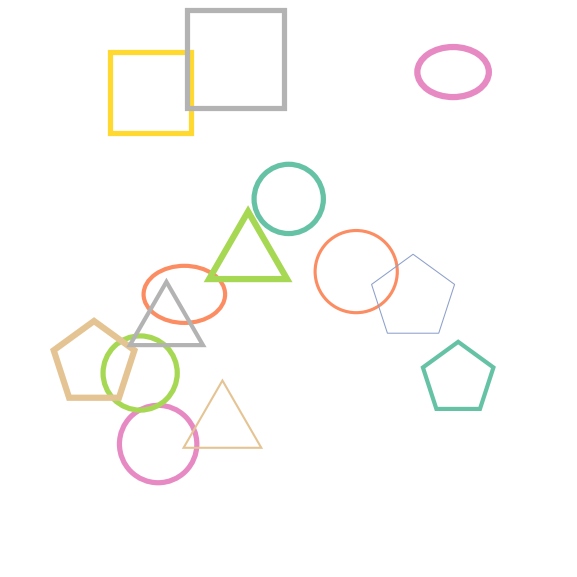[{"shape": "pentagon", "thickness": 2, "radius": 0.32, "center": [0.793, 0.343]}, {"shape": "circle", "thickness": 2.5, "radius": 0.3, "center": [0.5, 0.655]}, {"shape": "circle", "thickness": 1.5, "radius": 0.36, "center": [0.617, 0.529]}, {"shape": "oval", "thickness": 2, "radius": 0.35, "center": [0.319, 0.489]}, {"shape": "pentagon", "thickness": 0.5, "radius": 0.38, "center": [0.715, 0.483]}, {"shape": "circle", "thickness": 2.5, "radius": 0.34, "center": [0.274, 0.23]}, {"shape": "oval", "thickness": 3, "radius": 0.31, "center": [0.785, 0.874]}, {"shape": "triangle", "thickness": 3, "radius": 0.39, "center": [0.43, 0.555]}, {"shape": "circle", "thickness": 2.5, "radius": 0.32, "center": [0.243, 0.353]}, {"shape": "square", "thickness": 2.5, "radius": 0.35, "center": [0.26, 0.839]}, {"shape": "triangle", "thickness": 1, "radius": 0.39, "center": [0.385, 0.263]}, {"shape": "pentagon", "thickness": 3, "radius": 0.37, "center": [0.163, 0.37]}, {"shape": "square", "thickness": 2.5, "radius": 0.42, "center": [0.408, 0.897]}, {"shape": "triangle", "thickness": 2, "radius": 0.37, "center": [0.288, 0.438]}]